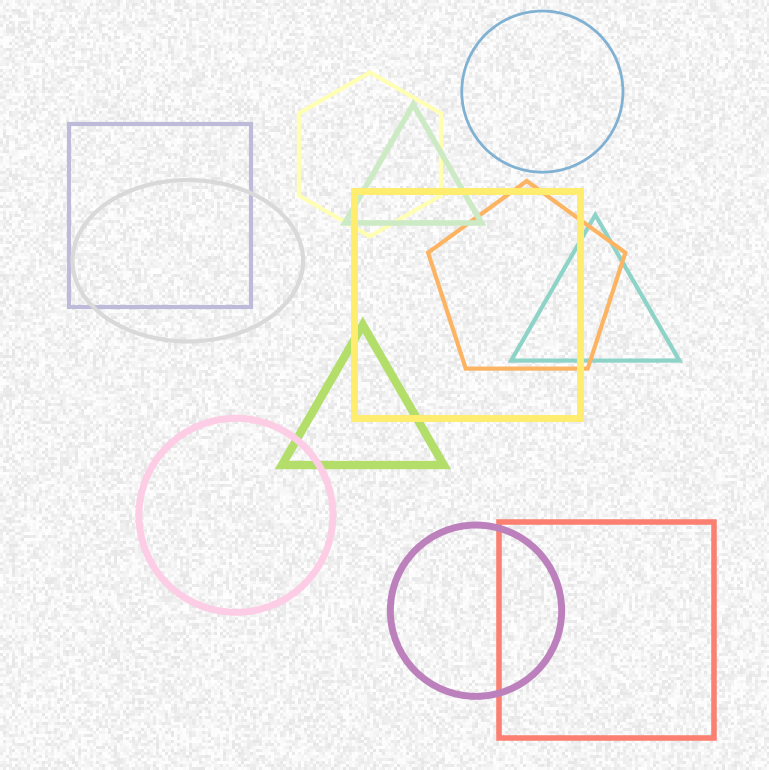[{"shape": "triangle", "thickness": 1.5, "radius": 0.63, "center": [0.773, 0.595]}, {"shape": "hexagon", "thickness": 1.5, "radius": 0.53, "center": [0.48, 0.799]}, {"shape": "square", "thickness": 1.5, "radius": 0.59, "center": [0.208, 0.72]}, {"shape": "square", "thickness": 2, "radius": 0.7, "center": [0.787, 0.182]}, {"shape": "circle", "thickness": 1, "radius": 0.52, "center": [0.704, 0.881]}, {"shape": "pentagon", "thickness": 1.5, "radius": 0.67, "center": [0.684, 0.63]}, {"shape": "triangle", "thickness": 3, "radius": 0.61, "center": [0.471, 0.457]}, {"shape": "circle", "thickness": 2.5, "radius": 0.63, "center": [0.306, 0.331]}, {"shape": "oval", "thickness": 1.5, "radius": 0.75, "center": [0.244, 0.661]}, {"shape": "circle", "thickness": 2.5, "radius": 0.56, "center": [0.618, 0.207]}, {"shape": "triangle", "thickness": 2, "radius": 0.51, "center": [0.537, 0.762]}, {"shape": "square", "thickness": 2.5, "radius": 0.74, "center": [0.607, 0.604]}]